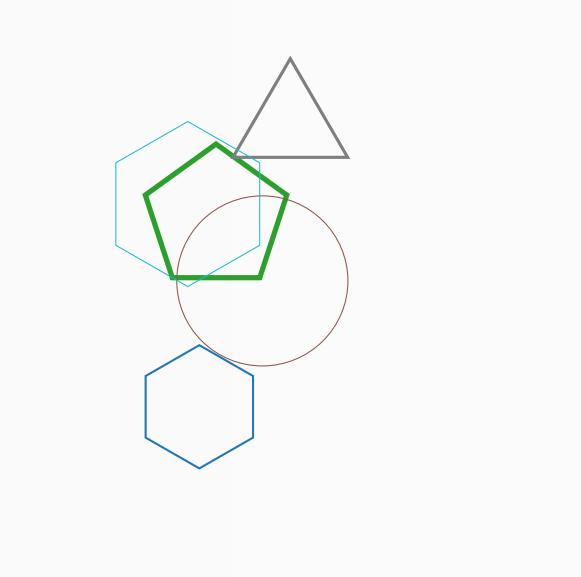[{"shape": "hexagon", "thickness": 1, "radius": 0.53, "center": [0.343, 0.295]}, {"shape": "pentagon", "thickness": 2.5, "radius": 0.64, "center": [0.372, 0.622]}, {"shape": "circle", "thickness": 0.5, "radius": 0.74, "center": [0.451, 0.513]}, {"shape": "triangle", "thickness": 1.5, "radius": 0.57, "center": [0.499, 0.784]}, {"shape": "hexagon", "thickness": 0.5, "radius": 0.71, "center": [0.323, 0.646]}]